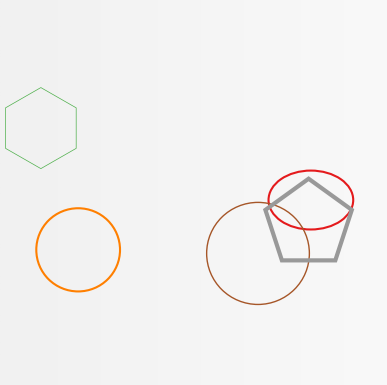[{"shape": "oval", "thickness": 1.5, "radius": 0.55, "center": [0.802, 0.48]}, {"shape": "hexagon", "thickness": 0.5, "radius": 0.53, "center": [0.105, 0.667]}, {"shape": "circle", "thickness": 1.5, "radius": 0.54, "center": [0.202, 0.351]}, {"shape": "circle", "thickness": 1, "radius": 0.66, "center": [0.666, 0.342]}, {"shape": "pentagon", "thickness": 3, "radius": 0.59, "center": [0.796, 0.419]}]